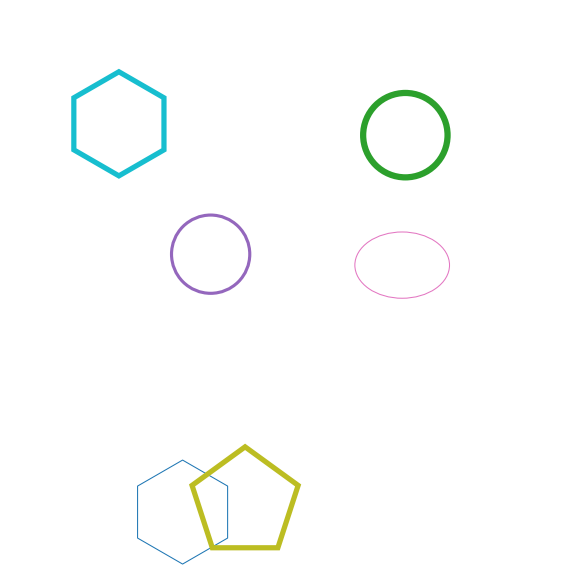[{"shape": "hexagon", "thickness": 0.5, "radius": 0.45, "center": [0.316, 0.112]}, {"shape": "circle", "thickness": 3, "radius": 0.37, "center": [0.702, 0.765]}, {"shape": "circle", "thickness": 1.5, "radius": 0.34, "center": [0.365, 0.559]}, {"shape": "oval", "thickness": 0.5, "radius": 0.41, "center": [0.696, 0.54]}, {"shape": "pentagon", "thickness": 2.5, "radius": 0.48, "center": [0.424, 0.129]}, {"shape": "hexagon", "thickness": 2.5, "radius": 0.45, "center": [0.206, 0.785]}]